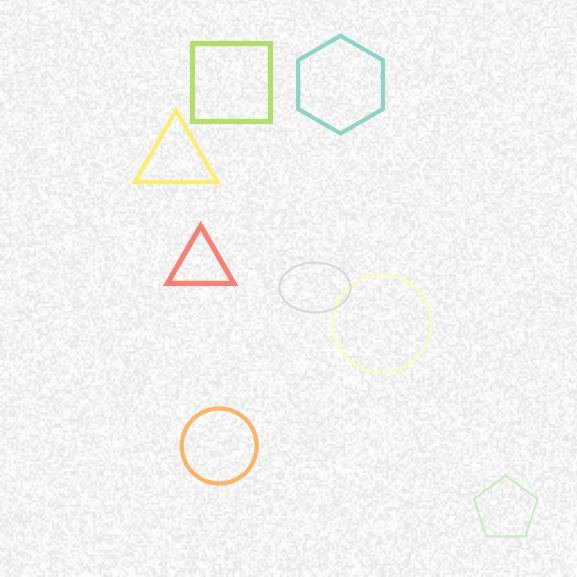[{"shape": "hexagon", "thickness": 2, "radius": 0.42, "center": [0.59, 0.853]}, {"shape": "circle", "thickness": 1, "radius": 0.42, "center": [0.661, 0.439]}, {"shape": "triangle", "thickness": 2.5, "radius": 0.33, "center": [0.348, 0.542]}, {"shape": "circle", "thickness": 2, "radius": 0.33, "center": [0.38, 0.227]}, {"shape": "square", "thickness": 2.5, "radius": 0.34, "center": [0.4, 0.857]}, {"shape": "oval", "thickness": 1, "radius": 0.31, "center": [0.545, 0.501]}, {"shape": "pentagon", "thickness": 1, "radius": 0.29, "center": [0.876, 0.117]}, {"shape": "triangle", "thickness": 2, "radius": 0.41, "center": [0.305, 0.725]}]